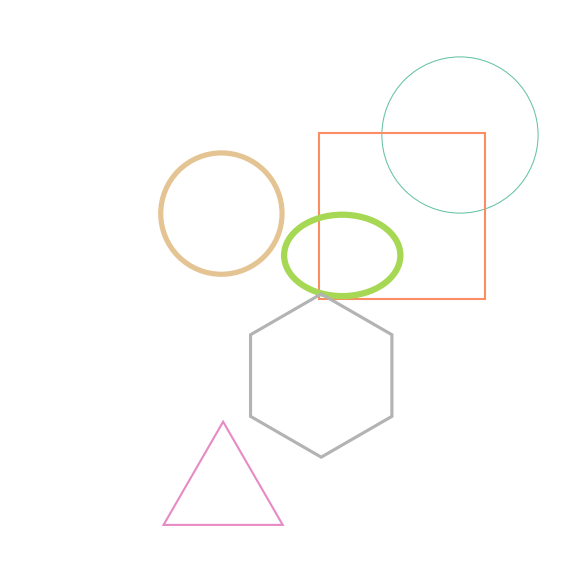[{"shape": "circle", "thickness": 0.5, "radius": 0.68, "center": [0.796, 0.765]}, {"shape": "square", "thickness": 1, "radius": 0.72, "center": [0.696, 0.625]}, {"shape": "triangle", "thickness": 1, "radius": 0.6, "center": [0.386, 0.15]}, {"shape": "oval", "thickness": 3, "radius": 0.5, "center": [0.593, 0.557]}, {"shape": "circle", "thickness": 2.5, "radius": 0.53, "center": [0.383, 0.629]}, {"shape": "hexagon", "thickness": 1.5, "radius": 0.71, "center": [0.556, 0.349]}]